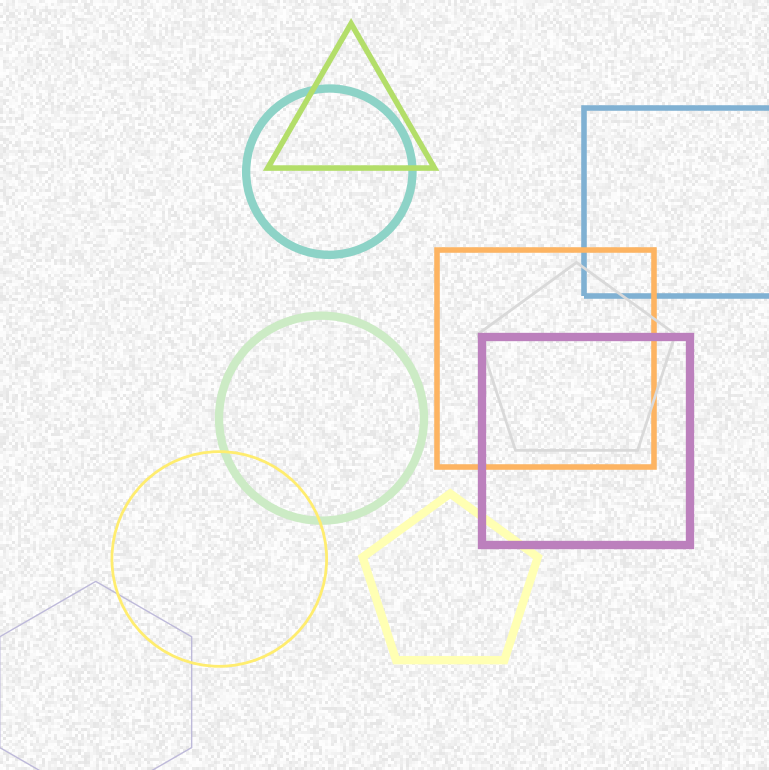[{"shape": "circle", "thickness": 3, "radius": 0.54, "center": [0.428, 0.777]}, {"shape": "pentagon", "thickness": 3, "radius": 0.6, "center": [0.585, 0.239]}, {"shape": "hexagon", "thickness": 0.5, "radius": 0.72, "center": [0.124, 0.101]}, {"shape": "square", "thickness": 2, "radius": 0.61, "center": [0.88, 0.738]}, {"shape": "square", "thickness": 2, "radius": 0.7, "center": [0.708, 0.535]}, {"shape": "triangle", "thickness": 2, "radius": 0.63, "center": [0.456, 0.844]}, {"shape": "pentagon", "thickness": 1, "radius": 0.67, "center": [0.749, 0.524]}, {"shape": "square", "thickness": 3, "radius": 0.67, "center": [0.761, 0.428]}, {"shape": "circle", "thickness": 3, "radius": 0.67, "center": [0.418, 0.457]}, {"shape": "circle", "thickness": 1, "radius": 0.7, "center": [0.285, 0.274]}]